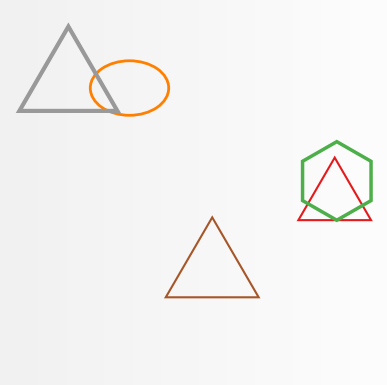[{"shape": "triangle", "thickness": 1.5, "radius": 0.54, "center": [0.864, 0.482]}, {"shape": "hexagon", "thickness": 2.5, "radius": 0.51, "center": [0.869, 0.53]}, {"shape": "oval", "thickness": 2, "radius": 0.51, "center": [0.334, 0.771]}, {"shape": "triangle", "thickness": 1.5, "radius": 0.69, "center": [0.548, 0.297]}, {"shape": "triangle", "thickness": 3, "radius": 0.73, "center": [0.176, 0.785]}]